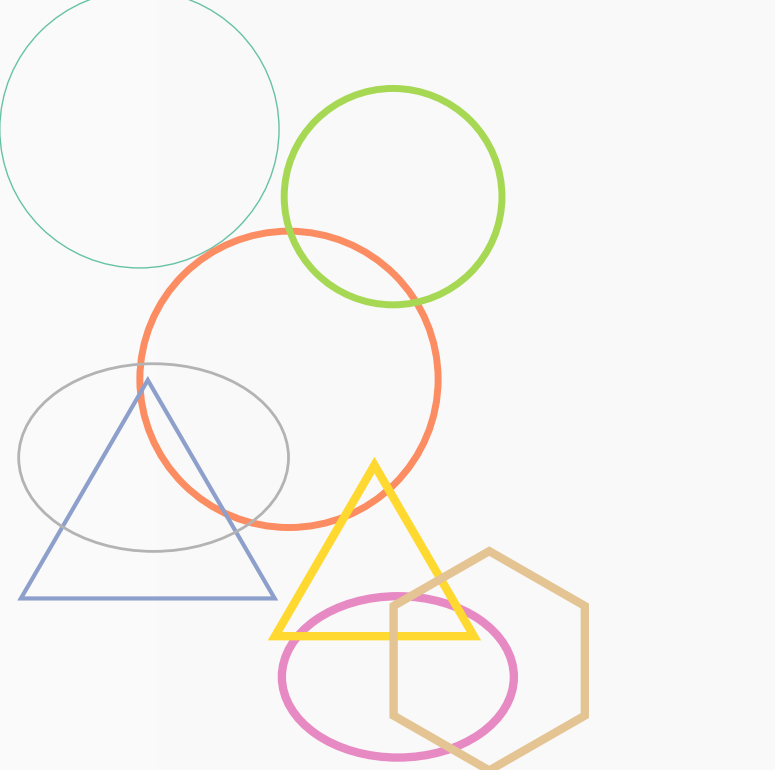[{"shape": "circle", "thickness": 0.5, "radius": 0.9, "center": [0.18, 0.832]}, {"shape": "circle", "thickness": 2.5, "radius": 0.96, "center": [0.373, 0.507]}, {"shape": "triangle", "thickness": 1.5, "radius": 0.95, "center": [0.191, 0.317]}, {"shape": "oval", "thickness": 3, "radius": 0.75, "center": [0.513, 0.121]}, {"shape": "circle", "thickness": 2.5, "radius": 0.7, "center": [0.507, 0.745]}, {"shape": "triangle", "thickness": 3, "radius": 0.74, "center": [0.483, 0.248]}, {"shape": "hexagon", "thickness": 3, "radius": 0.71, "center": [0.631, 0.142]}, {"shape": "oval", "thickness": 1, "radius": 0.87, "center": [0.198, 0.406]}]